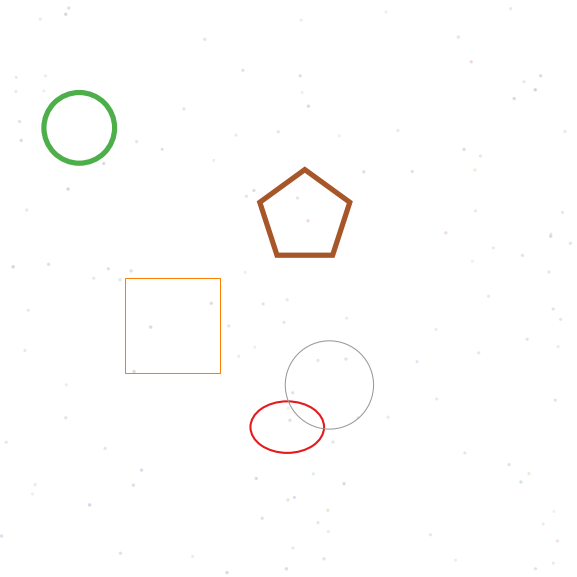[{"shape": "oval", "thickness": 1, "radius": 0.32, "center": [0.497, 0.26]}, {"shape": "circle", "thickness": 2.5, "radius": 0.31, "center": [0.137, 0.778]}, {"shape": "square", "thickness": 0.5, "radius": 0.41, "center": [0.299, 0.436]}, {"shape": "pentagon", "thickness": 2.5, "radius": 0.41, "center": [0.528, 0.623]}, {"shape": "circle", "thickness": 0.5, "radius": 0.38, "center": [0.57, 0.333]}]